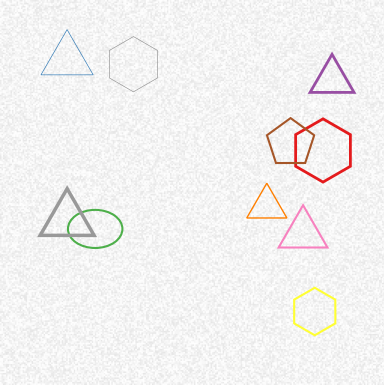[{"shape": "hexagon", "thickness": 2, "radius": 0.41, "center": [0.839, 0.609]}, {"shape": "triangle", "thickness": 0.5, "radius": 0.39, "center": [0.174, 0.845]}, {"shape": "oval", "thickness": 1.5, "radius": 0.35, "center": [0.247, 0.405]}, {"shape": "triangle", "thickness": 2, "radius": 0.33, "center": [0.862, 0.793]}, {"shape": "triangle", "thickness": 1, "radius": 0.3, "center": [0.693, 0.464]}, {"shape": "hexagon", "thickness": 1.5, "radius": 0.31, "center": [0.818, 0.191]}, {"shape": "pentagon", "thickness": 1.5, "radius": 0.32, "center": [0.755, 0.629]}, {"shape": "triangle", "thickness": 1.5, "radius": 0.37, "center": [0.787, 0.394]}, {"shape": "triangle", "thickness": 2.5, "radius": 0.4, "center": [0.174, 0.429]}, {"shape": "hexagon", "thickness": 0.5, "radius": 0.36, "center": [0.347, 0.833]}]